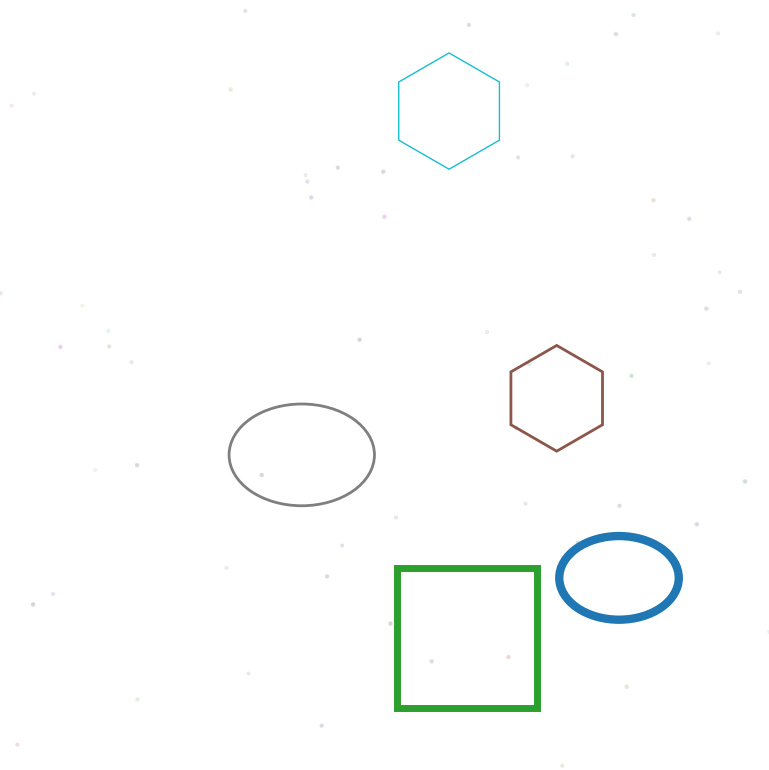[{"shape": "oval", "thickness": 3, "radius": 0.39, "center": [0.804, 0.25]}, {"shape": "square", "thickness": 2.5, "radius": 0.46, "center": [0.607, 0.171]}, {"shape": "hexagon", "thickness": 1, "radius": 0.34, "center": [0.723, 0.483]}, {"shape": "oval", "thickness": 1, "radius": 0.47, "center": [0.392, 0.409]}, {"shape": "hexagon", "thickness": 0.5, "radius": 0.38, "center": [0.583, 0.856]}]